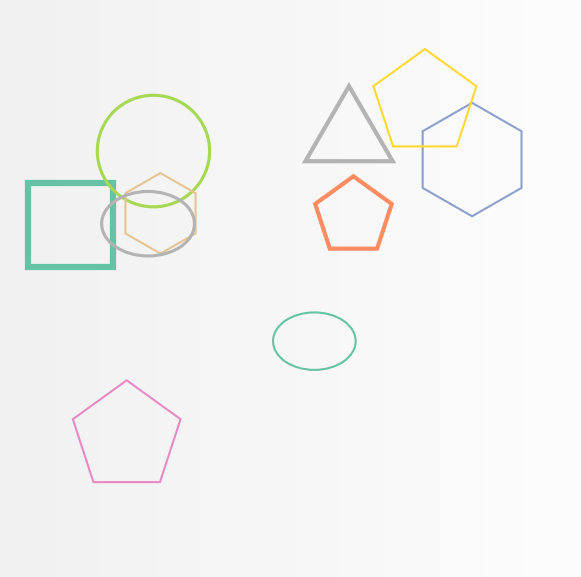[{"shape": "square", "thickness": 3, "radius": 0.36, "center": [0.121, 0.609]}, {"shape": "oval", "thickness": 1, "radius": 0.36, "center": [0.541, 0.408]}, {"shape": "pentagon", "thickness": 2, "radius": 0.35, "center": [0.608, 0.625]}, {"shape": "hexagon", "thickness": 1, "radius": 0.49, "center": [0.812, 0.723]}, {"shape": "pentagon", "thickness": 1, "radius": 0.49, "center": [0.218, 0.243]}, {"shape": "circle", "thickness": 1.5, "radius": 0.48, "center": [0.264, 0.738]}, {"shape": "pentagon", "thickness": 1, "radius": 0.47, "center": [0.731, 0.821]}, {"shape": "hexagon", "thickness": 1, "radius": 0.35, "center": [0.276, 0.63]}, {"shape": "oval", "thickness": 1.5, "radius": 0.4, "center": [0.255, 0.612]}, {"shape": "triangle", "thickness": 2, "radius": 0.43, "center": [0.6, 0.763]}]